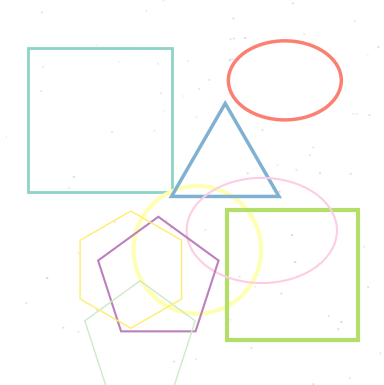[{"shape": "square", "thickness": 2, "radius": 0.94, "center": [0.259, 0.688]}, {"shape": "circle", "thickness": 3, "radius": 0.83, "center": [0.512, 0.351]}, {"shape": "oval", "thickness": 2.5, "radius": 0.73, "center": [0.74, 0.791]}, {"shape": "triangle", "thickness": 2.5, "radius": 0.81, "center": [0.585, 0.57]}, {"shape": "square", "thickness": 3, "radius": 0.84, "center": [0.76, 0.285]}, {"shape": "oval", "thickness": 1.5, "radius": 0.98, "center": [0.68, 0.401]}, {"shape": "pentagon", "thickness": 1.5, "radius": 0.82, "center": [0.411, 0.272]}, {"shape": "pentagon", "thickness": 1, "radius": 0.75, "center": [0.364, 0.12]}, {"shape": "hexagon", "thickness": 1, "radius": 0.76, "center": [0.34, 0.3]}]